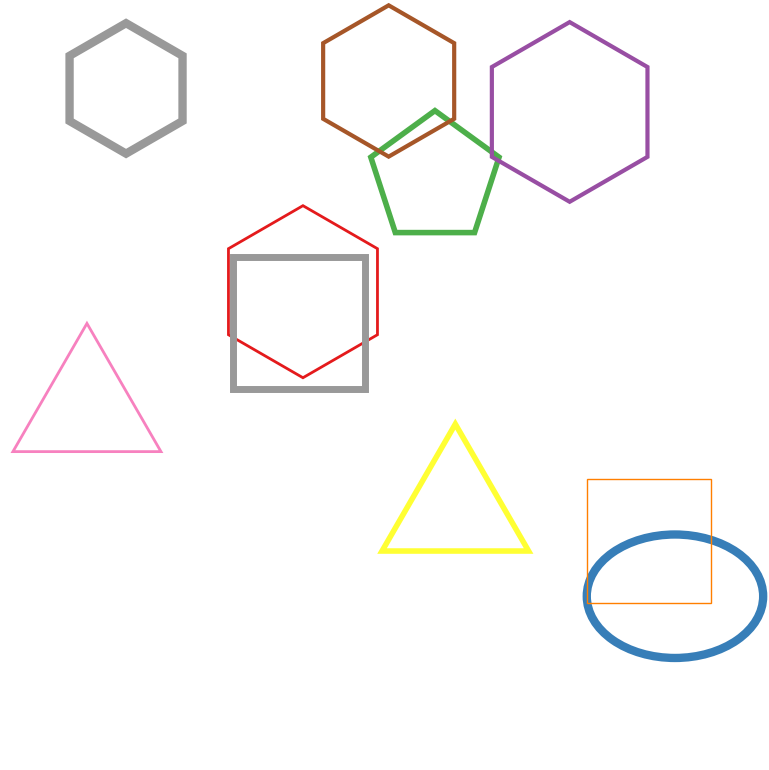[{"shape": "hexagon", "thickness": 1, "radius": 0.56, "center": [0.393, 0.621]}, {"shape": "oval", "thickness": 3, "radius": 0.57, "center": [0.877, 0.226]}, {"shape": "pentagon", "thickness": 2, "radius": 0.44, "center": [0.565, 0.769]}, {"shape": "hexagon", "thickness": 1.5, "radius": 0.58, "center": [0.74, 0.855]}, {"shape": "square", "thickness": 0.5, "radius": 0.4, "center": [0.843, 0.298]}, {"shape": "triangle", "thickness": 2, "radius": 0.55, "center": [0.591, 0.339]}, {"shape": "hexagon", "thickness": 1.5, "radius": 0.49, "center": [0.505, 0.895]}, {"shape": "triangle", "thickness": 1, "radius": 0.55, "center": [0.113, 0.469]}, {"shape": "hexagon", "thickness": 3, "radius": 0.42, "center": [0.164, 0.885]}, {"shape": "square", "thickness": 2.5, "radius": 0.43, "center": [0.388, 0.58]}]